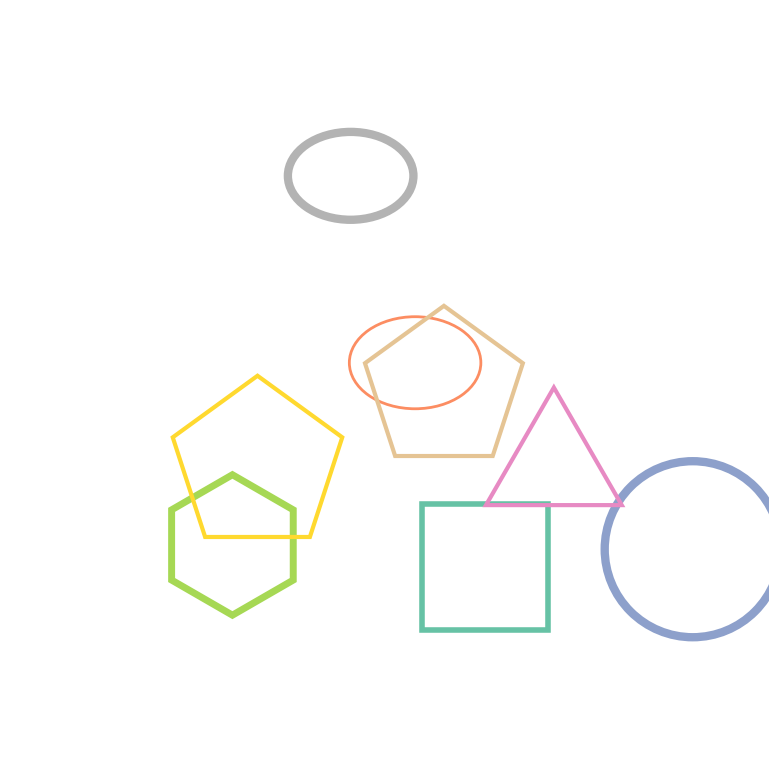[{"shape": "square", "thickness": 2, "radius": 0.41, "center": [0.629, 0.264]}, {"shape": "oval", "thickness": 1, "radius": 0.43, "center": [0.539, 0.529]}, {"shape": "circle", "thickness": 3, "radius": 0.57, "center": [0.9, 0.287]}, {"shape": "triangle", "thickness": 1.5, "radius": 0.51, "center": [0.719, 0.395]}, {"shape": "hexagon", "thickness": 2.5, "radius": 0.46, "center": [0.302, 0.292]}, {"shape": "pentagon", "thickness": 1.5, "radius": 0.58, "center": [0.334, 0.396]}, {"shape": "pentagon", "thickness": 1.5, "radius": 0.54, "center": [0.577, 0.495]}, {"shape": "oval", "thickness": 3, "radius": 0.41, "center": [0.455, 0.772]}]